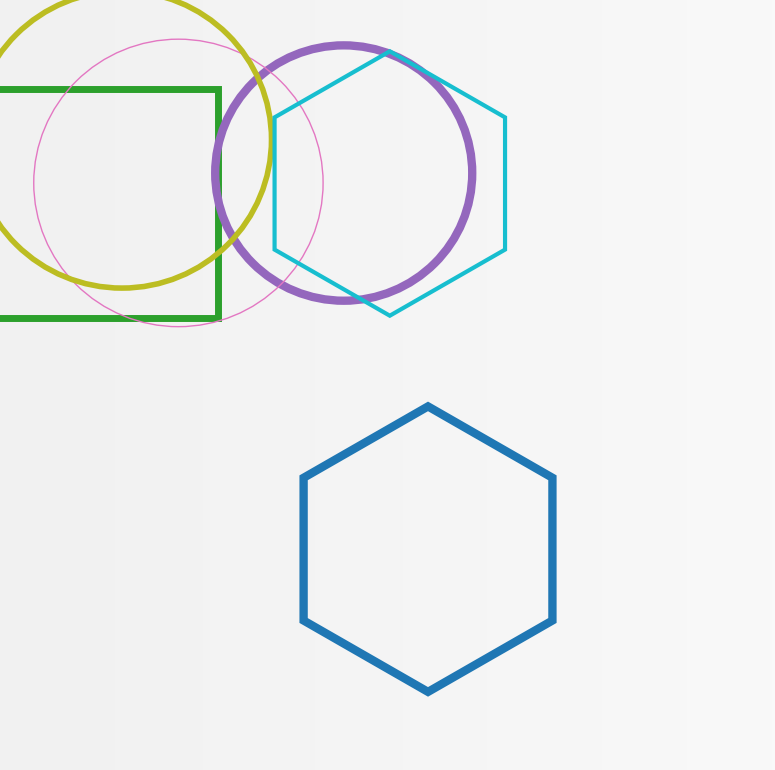[{"shape": "hexagon", "thickness": 3, "radius": 0.93, "center": [0.552, 0.287]}, {"shape": "square", "thickness": 2.5, "radius": 0.74, "center": [0.132, 0.735]}, {"shape": "circle", "thickness": 3, "radius": 0.83, "center": [0.444, 0.775]}, {"shape": "circle", "thickness": 0.5, "radius": 0.93, "center": [0.23, 0.762]}, {"shape": "circle", "thickness": 2, "radius": 0.96, "center": [0.157, 0.819]}, {"shape": "hexagon", "thickness": 1.5, "radius": 0.86, "center": [0.503, 0.762]}]